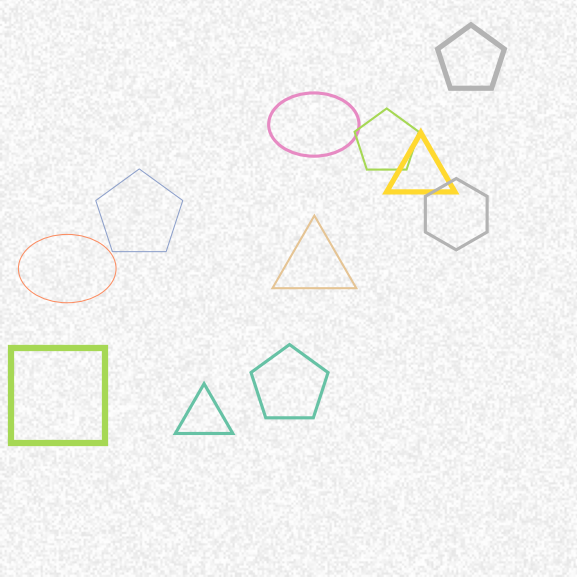[{"shape": "pentagon", "thickness": 1.5, "radius": 0.35, "center": [0.501, 0.332]}, {"shape": "triangle", "thickness": 1.5, "radius": 0.29, "center": [0.353, 0.277]}, {"shape": "oval", "thickness": 0.5, "radius": 0.42, "center": [0.116, 0.534]}, {"shape": "pentagon", "thickness": 0.5, "radius": 0.4, "center": [0.241, 0.627]}, {"shape": "oval", "thickness": 1.5, "radius": 0.39, "center": [0.543, 0.783]}, {"shape": "pentagon", "thickness": 1, "radius": 0.29, "center": [0.67, 0.753]}, {"shape": "square", "thickness": 3, "radius": 0.41, "center": [0.1, 0.315]}, {"shape": "triangle", "thickness": 2.5, "radius": 0.34, "center": [0.729, 0.701]}, {"shape": "triangle", "thickness": 1, "radius": 0.42, "center": [0.544, 0.542]}, {"shape": "pentagon", "thickness": 2.5, "radius": 0.3, "center": [0.816, 0.895]}, {"shape": "hexagon", "thickness": 1.5, "radius": 0.31, "center": [0.79, 0.628]}]